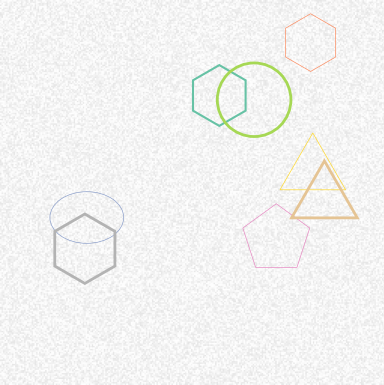[{"shape": "hexagon", "thickness": 1.5, "radius": 0.39, "center": [0.57, 0.752]}, {"shape": "hexagon", "thickness": 0.5, "radius": 0.37, "center": [0.807, 0.889]}, {"shape": "oval", "thickness": 0.5, "radius": 0.48, "center": [0.225, 0.435]}, {"shape": "pentagon", "thickness": 0.5, "radius": 0.46, "center": [0.718, 0.379]}, {"shape": "circle", "thickness": 2, "radius": 0.48, "center": [0.66, 0.741]}, {"shape": "triangle", "thickness": 0.5, "radius": 0.49, "center": [0.812, 0.556]}, {"shape": "triangle", "thickness": 2, "radius": 0.49, "center": [0.843, 0.483]}, {"shape": "hexagon", "thickness": 2, "radius": 0.45, "center": [0.22, 0.354]}]